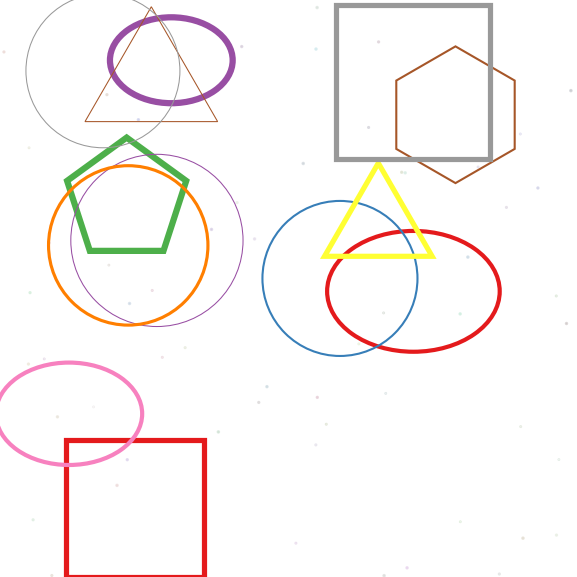[{"shape": "square", "thickness": 2.5, "radius": 0.6, "center": [0.234, 0.119]}, {"shape": "oval", "thickness": 2, "radius": 0.75, "center": [0.716, 0.495]}, {"shape": "circle", "thickness": 1, "radius": 0.67, "center": [0.589, 0.517]}, {"shape": "pentagon", "thickness": 3, "radius": 0.54, "center": [0.219, 0.652]}, {"shape": "oval", "thickness": 3, "radius": 0.53, "center": [0.297, 0.895]}, {"shape": "circle", "thickness": 0.5, "radius": 0.75, "center": [0.272, 0.583]}, {"shape": "circle", "thickness": 1.5, "radius": 0.69, "center": [0.222, 0.574]}, {"shape": "triangle", "thickness": 2.5, "radius": 0.54, "center": [0.655, 0.609]}, {"shape": "hexagon", "thickness": 1, "radius": 0.59, "center": [0.789, 0.8]}, {"shape": "triangle", "thickness": 0.5, "radius": 0.66, "center": [0.262, 0.855]}, {"shape": "oval", "thickness": 2, "radius": 0.63, "center": [0.12, 0.283]}, {"shape": "square", "thickness": 2.5, "radius": 0.67, "center": [0.715, 0.857]}, {"shape": "circle", "thickness": 0.5, "radius": 0.67, "center": [0.178, 0.877]}]